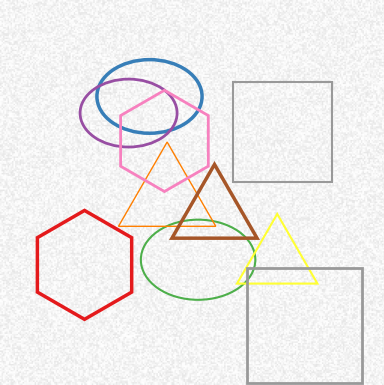[{"shape": "hexagon", "thickness": 2.5, "radius": 0.71, "center": [0.22, 0.312]}, {"shape": "oval", "thickness": 2.5, "radius": 0.68, "center": [0.388, 0.75]}, {"shape": "oval", "thickness": 1.5, "radius": 0.74, "center": [0.515, 0.325]}, {"shape": "oval", "thickness": 2, "radius": 0.63, "center": [0.334, 0.706]}, {"shape": "triangle", "thickness": 1, "radius": 0.73, "center": [0.434, 0.485]}, {"shape": "triangle", "thickness": 1.5, "radius": 0.6, "center": [0.72, 0.324]}, {"shape": "triangle", "thickness": 2.5, "radius": 0.64, "center": [0.557, 0.445]}, {"shape": "hexagon", "thickness": 2, "radius": 0.66, "center": [0.427, 0.634]}, {"shape": "square", "thickness": 1.5, "radius": 0.64, "center": [0.734, 0.657]}, {"shape": "square", "thickness": 2, "radius": 0.75, "center": [0.79, 0.154]}]